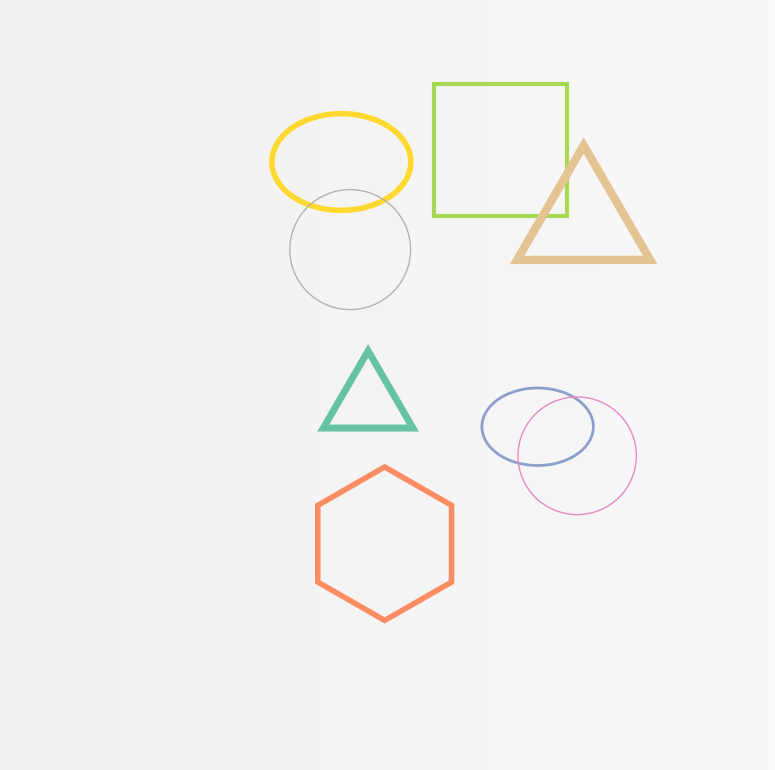[{"shape": "triangle", "thickness": 2.5, "radius": 0.33, "center": [0.475, 0.477]}, {"shape": "hexagon", "thickness": 2, "radius": 0.5, "center": [0.496, 0.294]}, {"shape": "oval", "thickness": 1, "radius": 0.36, "center": [0.694, 0.446]}, {"shape": "circle", "thickness": 0.5, "radius": 0.38, "center": [0.745, 0.408]}, {"shape": "square", "thickness": 1.5, "radius": 0.43, "center": [0.646, 0.805]}, {"shape": "oval", "thickness": 2, "radius": 0.45, "center": [0.44, 0.79]}, {"shape": "triangle", "thickness": 3, "radius": 0.5, "center": [0.753, 0.712]}, {"shape": "circle", "thickness": 0.5, "radius": 0.39, "center": [0.452, 0.676]}]